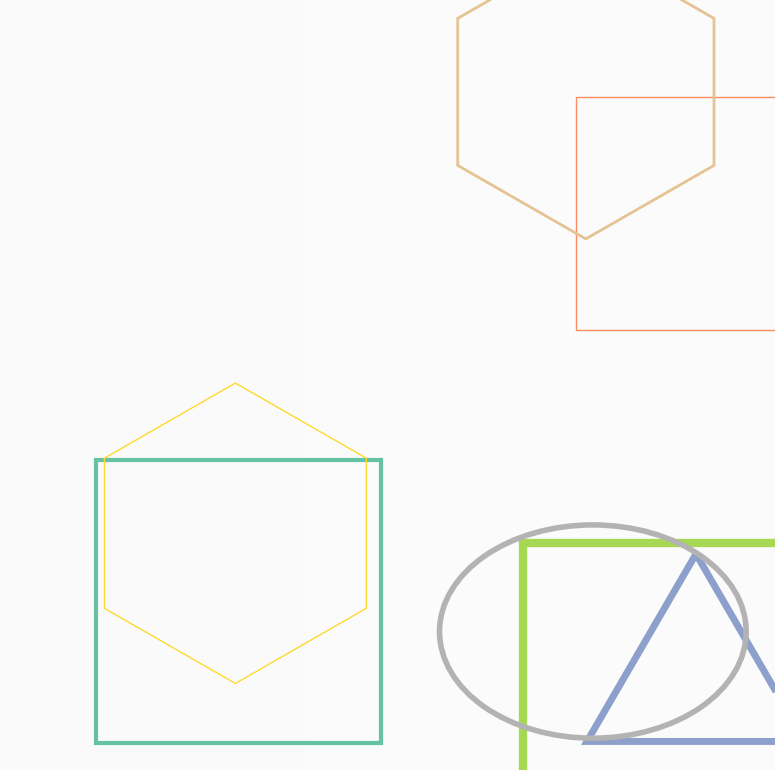[{"shape": "square", "thickness": 1.5, "radius": 0.92, "center": [0.308, 0.219]}, {"shape": "square", "thickness": 0.5, "radius": 0.76, "center": [0.894, 0.723]}, {"shape": "triangle", "thickness": 2.5, "radius": 0.81, "center": [0.898, 0.118]}, {"shape": "square", "thickness": 3, "radius": 0.86, "center": [0.847, 0.123]}, {"shape": "hexagon", "thickness": 0.5, "radius": 0.98, "center": [0.304, 0.307]}, {"shape": "hexagon", "thickness": 1, "radius": 0.95, "center": [0.756, 0.881]}, {"shape": "oval", "thickness": 2, "radius": 0.99, "center": [0.765, 0.18]}]